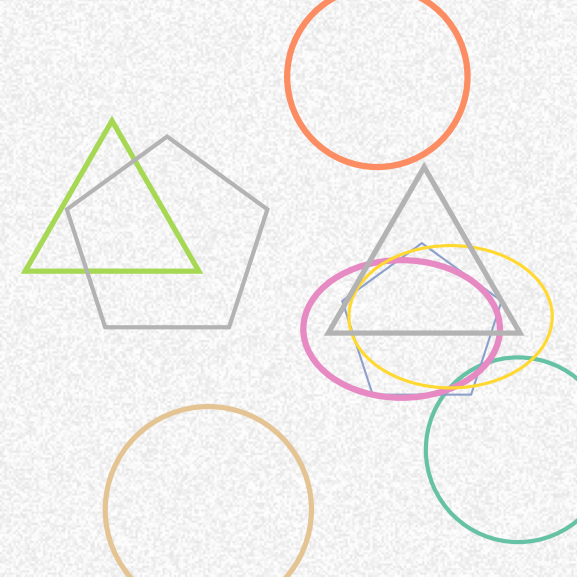[{"shape": "circle", "thickness": 2, "radius": 0.8, "center": [0.897, 0.22]}, {"shape": "circle", "thickness": 3, "radius": 0.78, "center": [0.653, 0.866]}, {"shape": "pentagon", "thickness": 1, "radius": 0.73, "center": [0.731, 0.433]}, {"shape": "oval", "thickness": 3, "radius": 0.85, "center": [0.695, 0.43]}, {"shape": "triangle", "thickness": 2.5, "radius": 0.87, "center": [0.194, 0.616]}, {"shape": "oval", "thickness": 1.5, "radius": 0.88, "center": [0.78, 0.451]}, {"shape": "circle", "thickness": 2.5, "radius": 0.89, "center": [0.361, 0.117]}, {"shape": "pentagon", "thickness": 2, "radius": 0.91, "center": [0.289, 0.58]}, {"shape": "triangle", "thickness": 2.5, "radius": 0.96, "center": [0.734, 0.518]}]